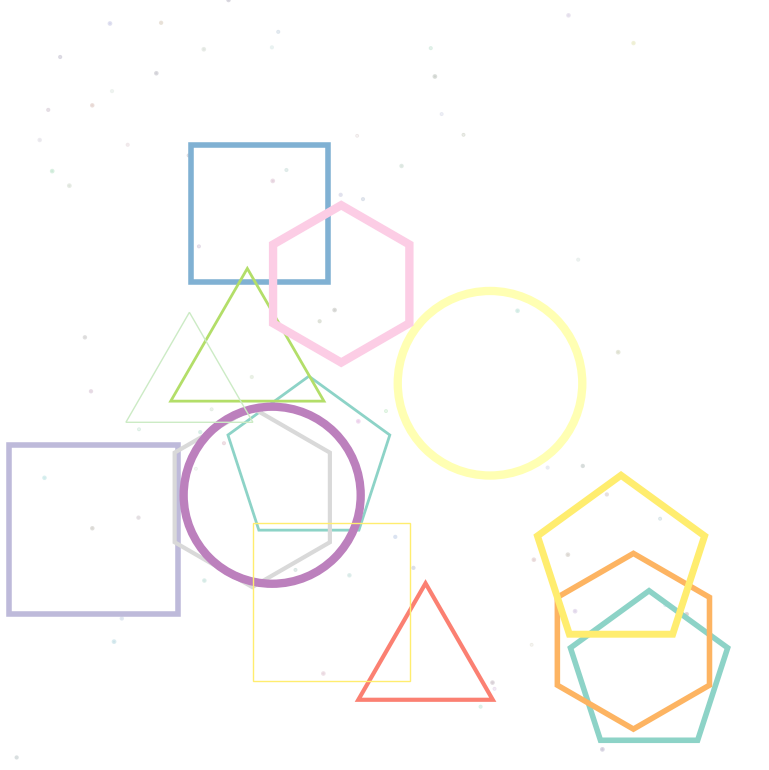[{"shape": "pentagon", "thickness": 2, "radius": 0.54, "center": [0.843, 0.125]}, {"shape": "pentagon", "thickness": 1, "radius": 0.55, "center": [0.401, 0.401]}, {"shape": "circle", "thickness": 3, "radius": 0.6, "center": [0.636, 0.502]}, {"shape": "square", "thickness": 2, "radius": 0.55, "center": [0.122, 0.312]}, {"shape": "triangle", "thickness": 1.5, "radius": 0.5, "center": [0.553, 0.142]}, {"shape": "square", "thickness": 2, "radius": 0.45, "center": [0.337, 0.723]}, {"shape": "hexagon", "thickness": 2, "radius": 0.57, "center": [0.823, 0.167]}, {"shape": "triangle", "thickness": 1, "radius": 0.57, "center": [0.321, 0.536]}, {"shape": "hexagon", "thickness": 3, "radius": 0.51, "center": [0.443, 0.631]}, {"shape": "hexagon", "thickness": 1.5, "radius": 0.58, "center": [0.328, 0.354]}, {"shape": "circle", "thickness": 3, "radius": 0.57, "center": [0.353, 0.357]}, {"shape": "triangle", "thickness": 0.5, "radius": 0.48, "center": [0.246, 0.499]}, {"shape": "square", "thickness": 0.5, "radius": 0.51, "center": [0.43, 0.218]}, {"shape": "pentagon", "thickness": 2.5, "radius": 0.57, "center": [0.807, 0.269]}]